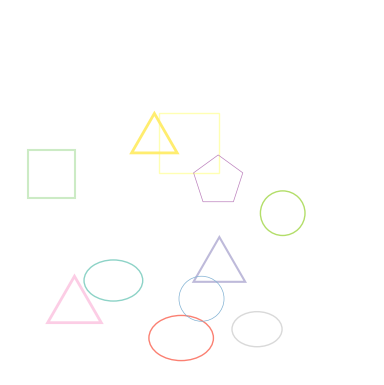[{"shape": "oval", "thickness": 1, "radius": 0.38, "center": [0.294, 0.271]}, {"shape": "square", "thickness": 1, "radius": 0.39, "center": [0.49, 0.628]}, {"shape": "triangle", "thickness": 1.5, "radius": 0.39, "center": [0.57, 0.307]}, {"shape": "oval", "thickness": 1, "radius": 0.42, "center": [0.471, 0.122]}, {"shape": "circle", "thickness": 0.5, "radius": 0.29, "center": [0.523, 0.224]}, {"shape": "circle", "thickness": 1, "radius": 0.29, "center": [0.734, 0.446]}, {"shape": "triangle", "thickness": 2, "radius": 0.4, "center": [0.193, 0.202]}, {"shape": "oval", "thickness": 1, "radius": 0.33, "center": [0.668, 0.145]}, {"shape": "pentagon", "thickness": 0.5, "radius": 0.34, "center": [0.567, 0.53]}, {"shape": "square", "thickness": 1.5, "radius": 0.31, "center": [0.134, 0.549]}, {"shape": "triangle", "thickness": 2, "radius": 0.34, "center": [0.401, 0.637]}]